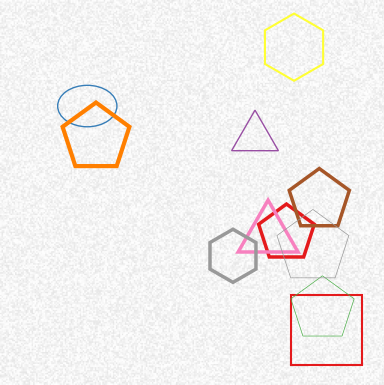[{"shape": "pentagon", "thickness": 2.5, "radius": 0.38, "center": [0.744, 0.394]}, {"shape": "square", "thickness": 1.5, "radius": 0.46, "center": [0.848, 0.143]}, {"shape": "oval", "thickness": 1, "radius": 0.38, "center": [0.227, 0.725]}, {"shape": "pentagon", "thickness": 0.5, "radius": 0.43, "center": [0.838, 0.197]}, {"shape": "triangle", "thickness": 1, "radius": 0.35, "center": [0.662, 0.644]}, {"shape": "pentagon", "thickness": 3, "radius": 0.46, "center": [0.249, 0.642]}, {"shape": "hexagon", "thickness": 1.5, "radius": 0.44, "center": [0.764, 0.878]}, {"shape": "pentagon", "thickness": 2.5, "radius": 0.41, "center": [0.829, 0.48]}, {"shape": "triangle", "thickness": 2.5, "radius": 0.45, "center": [0.696, 0.39]}, {"shape": "hexagon", "thickness": 2.5, "radius": 0.34, "center": [0.605, 0.336]}, {"shape": "pentagon", "thickness": 0.5, "radius": 0.49, "center": [0.813, 0.358]}]